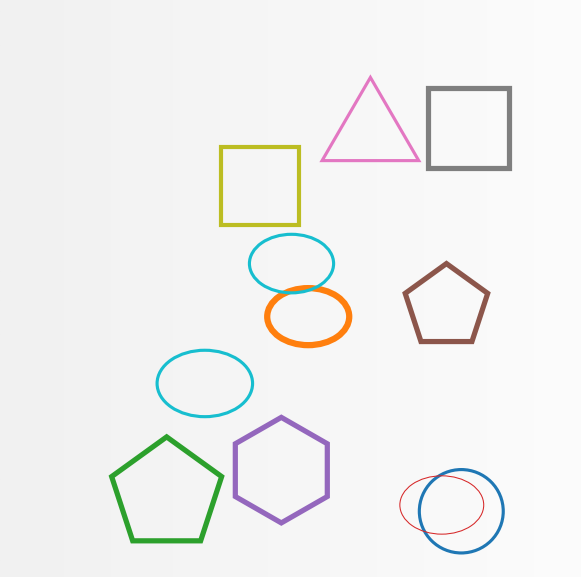[{"shape": "circle", "thickness": 1.5, "radius": 0.36, "center": [0.794, 0.114]}, {"shape": "oval", "thickness": 3, "radius": 0.35, "center": [0.53, 0.451]}, {"shape": "pentagon", "thickness": 2.5, "radius": 0.5, "center": [0.287, 0.143]}, {"shape": "oval", "thickness": 0.5, "radius": 0.36, "center": [0.76, 0.125]}, {"shape": "hexagon", "thickness": 2.5, "radius": 0.46, "center": [0.484, 0.185]}, {"shape": "pentagon", "thickness": 2.5, "radius": 0.37, "center": [0.768, 0.468]}, {"shape": "triangle", "thickness": 1.5, "radius": 0.48, "center": [0.637, 0.769]}, {"shape": "square", "thickness": 2.5, "radius": 0.35, "center": [0.805, 0.778]}, {"shape": "square", "thickness": 2, "radius": 0.34, "center": [0.448, 0.677]}, {"shape": "oval", "thickness": 1.5, "radius": 0.41, "center": [0.352, 0.335]}, {"shape": "oval", "thickness": 1.5, "radius": 0.36, "center": [0.502, 0.543]}]